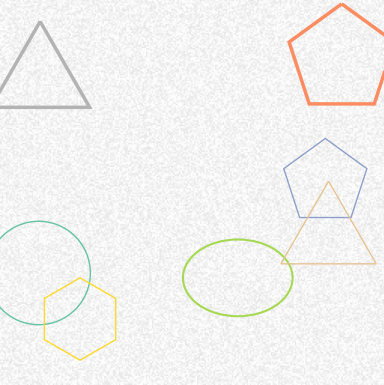[{"shape": "circle", "thickness": 1, "radius": 0.67, "center": [0.1, 0.291]}, {"shape": "pentagon", "thickness": 2.5, "radius": 0.72, "center": [0.888, 0.846]}, {"shape": "pentagon", "thickness": 1, "radius": 0.57, "center": [0.845, 0.527]}, {"shape": "oval", "thickness": 1.5, "radius": 0.71, "center": [0.618, 0.278]}, {"shape": "hexagon", "thickness": 1, "radius": 0.53, "center": [0.208, 0.171]}, {"shape": "triangle", "thickness": 1, "radius": 0.72, "center": [0.853, 0.386]}, {"shape": "triangle", "thickness": 2.5, "radius": 0.74, "center": [0.104, 0.796]}]